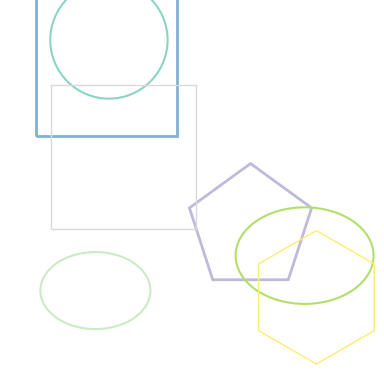[{"shape": "circle", "thickness": 1.5, "radius": 0.76, "center": [0.283, 0.896]}, {"shape": "pentagon", "thickness": 2, "radius": 0.83, "center": [0.651, 0.408]}, {"shape": "square", "thickness": 2, "radius": 0.92, "center": [0.277, 0.831]}, {"shape": "oval", "thickness": 1.5, "radius": 0.9, "center": [0.791, 0.336]}, {"shape": "square", "thickness": 1, "radius": 0.94, "center": [0.322, 0.592]}, {"shape": "oval", "thickness": 1.5, "radius": 0.71, "center": [0.248, 0.245]}, {"shape": "hexagon", "thickness": 1, "radius": 0.87, "center": [0.822, 0.228]}]